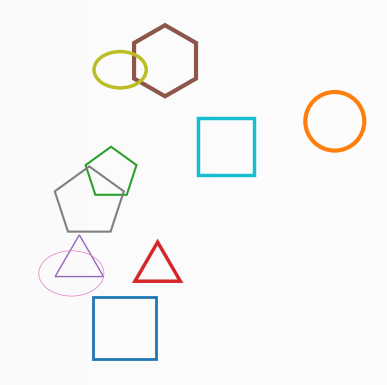[{"shape": "square", "thickness": 2, "radius": 0.4, "center": [0.321, 0.148]}, {"shape": "circle", "thickness": 3, "radius": 0.38, "center": [0.864, 0.685]}, {"shape": "pentagon", "thickness": 1.5, "radius": 0.35, "center": [0.287, 0.55]}, {"shape": "triangle", "thickness": 2.5, "radius": 0.34, "center": [0.407, 0.303]}, {"shape": "triangle", "thickness": 1, "radius": 0.36, "center": [0.205, 0.318]}, {"shape": "hexagon", "thickness": 3, "radius": 0.46, "center": [0.426, 0.842]}, {"shape": "oval", "thickness": 0.5, "radius": 0.42, "center": [0.184, 0.29]}, {"shape": "pentagon", "thickness": 1.5, "radius": 0.47, "center": [0.23, 0.474]}, {"shape": "oval", "thickness": 2.5, "radius": 0.34, "center": [0.31, 0.819]}, {"shape": "square", "thickness": 2.5, "radius": 0.36, "center": [0.583, 0.619]}]